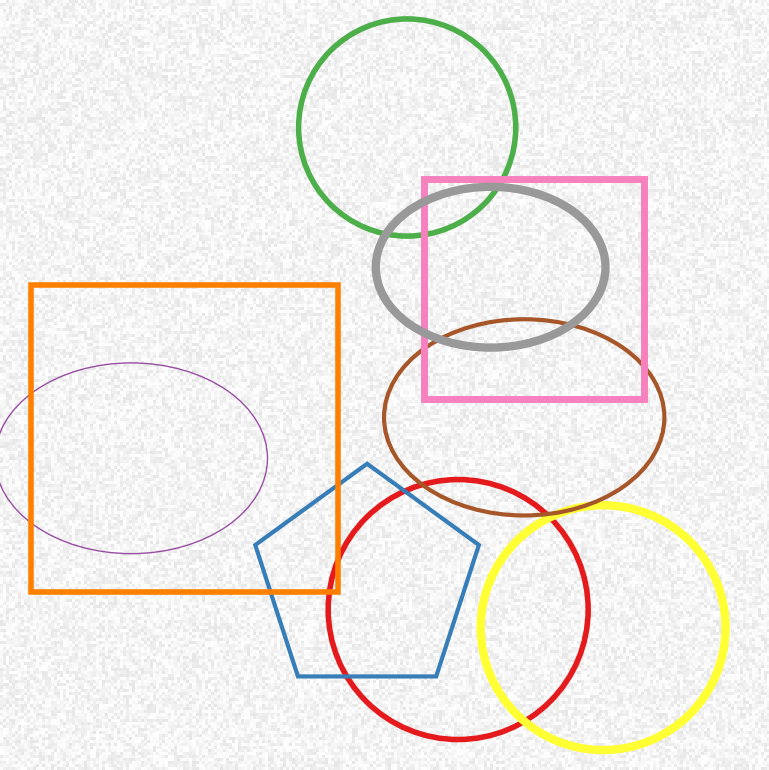[{"shape": "circle", "thickness": 2, "radius": 0.84, "center": [0.595, 0.208]}, {"shape": "pentagon", "thickness": 1.5, "radius": 0.76, "center": [0.477, 0.245]}, {"shape": "circle", "thickness": 2, "radius": 0.71, "center": [0.529, 0.834]}, {"shape": "oval", "thickness": 0.5, "radius": 0.88, "center": [0.17, 0.405]}, {"shape": "square", "thickness": 2, "radius": 1.0, "center": [0.24, 0.43]}, {"shape": "circle", "thickness": 3, "radius": 0.8, "center": [0.783, 0.185]}, {"shape": "oval", "thickness": 1.5, "radius": 0.91, "center": [0.681, 0.458]}, {"shape": "square", "thickness": 2.5, "radius": 0.71, "center": [0.693, 0.625]}, {"shape": "oval", "thickness": 3, "radius": 0.75, "center": [0.637, 0.653]}]